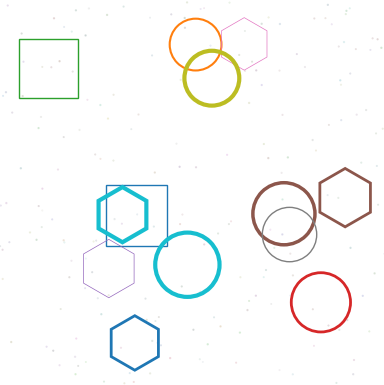[{"shape": "hexagon", "thickness": 2, "radius": 0.35, "center": [0.35, 0.109]}, {"shape": "square", "thickness": 1, "radius": 0.39, "center": [0.355, 0.44]}, {"shape": "circle", "thickness": 1.5, "radius": 0.34, "center": [0.508, 0.884]}, {"shape": "square", "thickness": 1, "radius": 0.39, "center": [0.126, 0.822]}, {"shape": "circle", "thickness": 2, "radius": 0.38, "center": [0.834, 0.215]}, {"shape": "hexagon", "thickness": 0.5, "radius": 0.38, "center": [0.283, 0.302]}, {"shape": "hexagon", "thickness": 2, "radius": 0.38, "center": [0.896, 0.487]}, {"shape": "circle", "thickness": 2.5, "radius": 0.4, "center": [0.737, 0.445]}, {"shape": "hexagon", "thickness": 0.5, "radius": 0.34, "center": [0.634, 0.886]}, {"shape": "circle", "thickness": 1, "radius": 0.35, "center": [0.752, 0.391]}, {"shape": "circle", "thickness": 3, "radius": 0.36, "center": [0.55, 0.797]}, {"shape": "circle", "thickness": 3, "radius": 0.42, "center": [0.487, 0.312]}, {"shape": "hexagon", "thickness": 3, "radius": 0.36, "center": [0.318, 0.442]}]